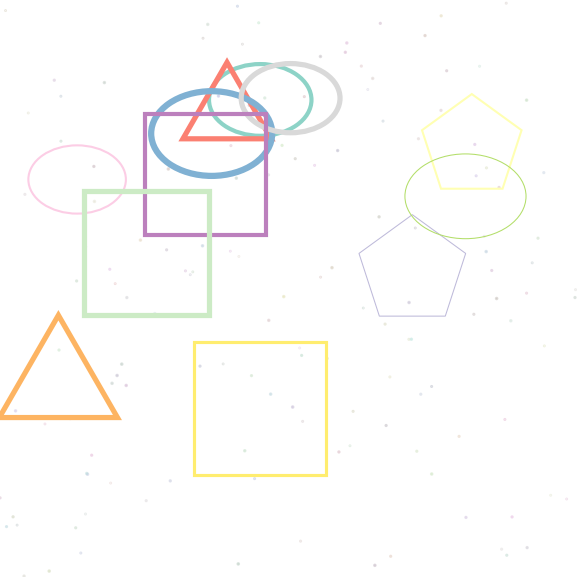[{"shape": "oval", "thickness": 2, "radius": 0.44, "center": [0.451, 0.826]}, {"shape": "pentagon", "thickness": 1, "radius": 0.45, "center": [0.817, 0.746]}, {"shape": "pentagon", "thickness": 0.5, "radius": 0.49, "center": [0.714, 0.53]}, {"shape": "triangle", "thickness": 2.5, "radius": 0.44, "center": [0.393, 0.803]}, {"shape": "oval", "thickness": 3, "radius": 0.52, "center": [0.367, 0.768]}, {"shape": "triangle", "thickness": 2.5, "radius": 0.59, "center": [0.101, 0.335]}, {"shape": "oval", "thickness": 0.5, "radius": 0.52, "center": [0.806, 0.659]}, {"shape": "oval", "thickness": 1, "radius": 0.42, "center": [0.134, 0.688]}, {"shape": "oval", "thickness": 2.5, "radius": 0.43, "center": [0.503, 0.829]}, {"shape": "square", "thickness": 2, "radius": 0.52, "center": [0.356, 0.697]}, {"shape": "square", "thickness": 2.5, "radius": 0.54, "center": [0.254, 0.562]}, {"shape": "square", "thickness": 1.5, "radius": 0.58, "center": [0.45, 0.292]}]